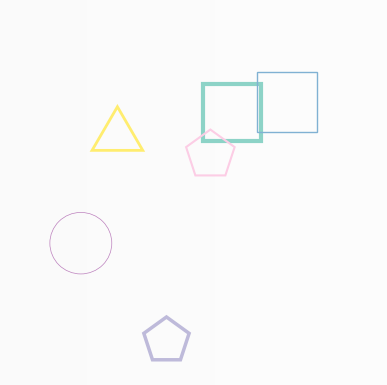[{"shape": "square", "thickness": 3, "radius": 0.37, "center": [0.599, 0.708]}, {"shape": "pentagon", "thickness": 2.5, "radius": 0.31, "center": [0.43, 0.115]}, {"shape": "square", "thickness": 1, "radius": 0.39, "center": [0.741, 0.736]}, {"shape": "pentagon", "thickness": 1.5, "radius": 0.33, "center": [0.543, 0.598]}, {"shape": "circle", "thickness": 0.5, "radius": 0.4, "center": [0.209, 0.368]}, {"shape": "triangle", "thickness": 2, "radius": 0.38, "center": [0.303, 0.647]}]